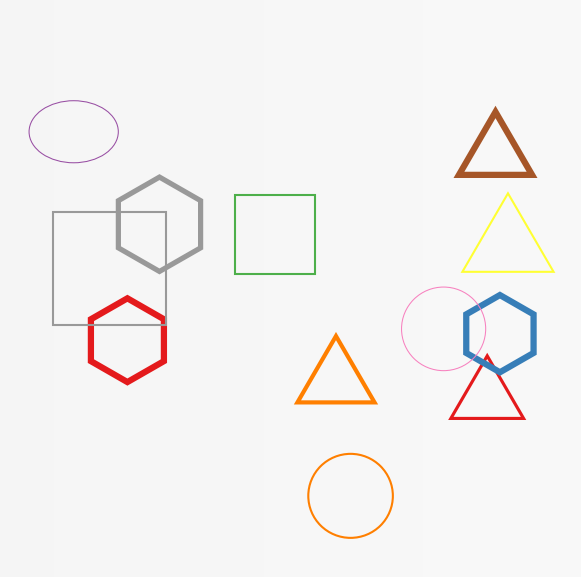[{"shape": "hexagon", "thickness": 3, "radius": 0.36, "center": [0.219, 0.41]}, {"shape": "triangle", "thickness": 1.5, "radius": 0.36, "center": [0.838, 0.311]}, {"shape": "hexagon", "thickness": 3, "radius": 0.33, "center": [0.86, 0.421]}, {"shape": "square", "thickness": 1, "radius": 0.34, "center": [0.473, 0.593]}, {"shape": "oval", "thickness": 0.5, "radius": 0.38, "center": [0.127, 0.771]}, {"shape": "circle", "thickness": 1, "radius": 0.36, "center": [0.603, 0.141]}, {"shape": "triangle", "thickness": 2, "radius": 0.38, "center": [0.578, 0.341]}, {"shape": "triangle", "thickness": 1, "radius": 0.45, "center": [0.874, 0.574]}, {"shape": "triangle", "thickness": 3, "radius": 0.36, "center": [0.852, 0.733]}, {"shape": "circle", "thickness": 0.5, "radius": 0.36, "center": [0.763, 0.43]}, {"shape": "square", "thickness": 1, "radius": 0.49, "center": [0.188, 0.534]}, {"shape": "hexagon", "thickness": 2.5, "radius": 0.41, "center": [0.274, 0.611]}]